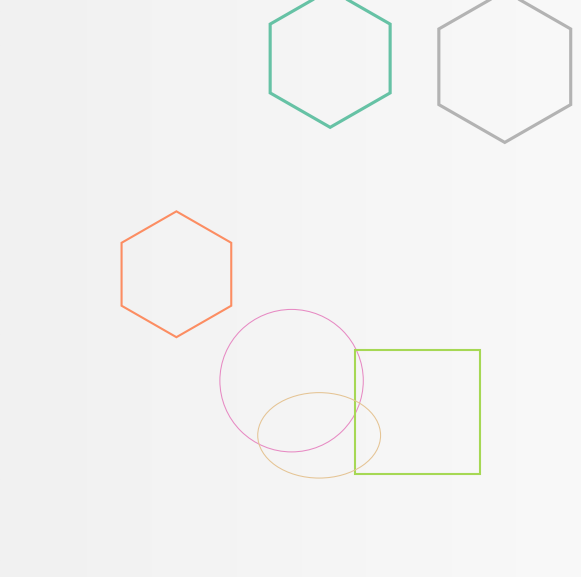[{"shape": "hexagon", "thickness": 1.5, "radius": 0.6, "center": [0.568, 0.898]}, {"shape": "hexagon", "thickness": 1, "radius": 0.54, "center": [0.304, 0.524]}, {"shape": "circle", "thickness": 0.5, "radius": 0.62, "center": [0.502, 0.34]}, {"shape": "square", "thickness": 1, "radius": 0.54, "center": [0.718, 0.285]}, {"shape": "oval", "thickness": 0.5, "radius": 0.53, "center": [0.549, 0.245]}, {"shape": "hexagon", "thickness": 1.5, "radius": 0.65, "center": [0.868, 0.883]}]